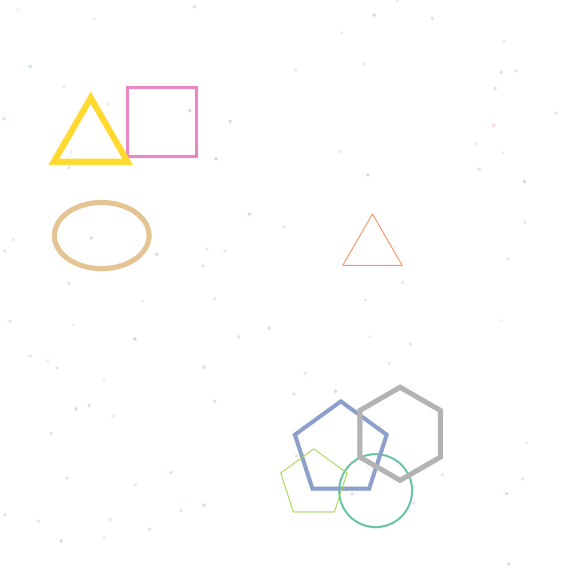[{"shape": "circle", "thickness": 1, "radius": 0.32, "center": [0.65, 0.149]}, {"shape": "triangle", "thickness": 0.5, "radius": 0.3, "center": [0.645, 0.569]}, {"shape": "pentagon", "thickness": 2, "radius": 0.42, "center": [0.59, 0.221]}, {"shape": "square", "thickness": 1.5, "radius": 0.3, "center": [0.28, 0.789]}, {"shape": "pentagon", "thickness": 0.5, "radius": 0.3, "center": [0.544, 0.161]}, {"shape": "triangle", "thickness": 3, "radius": 0.37, "center": [0.157, 0.756]}, {"shape": "oval", "thickness": 2.5, "radius": 0.41, "center": [0.176, 0.591]}, {"shape": "hexagon", "thickness": 2.5, "radius": 0.4, "center": [0.693, 0.248]}]